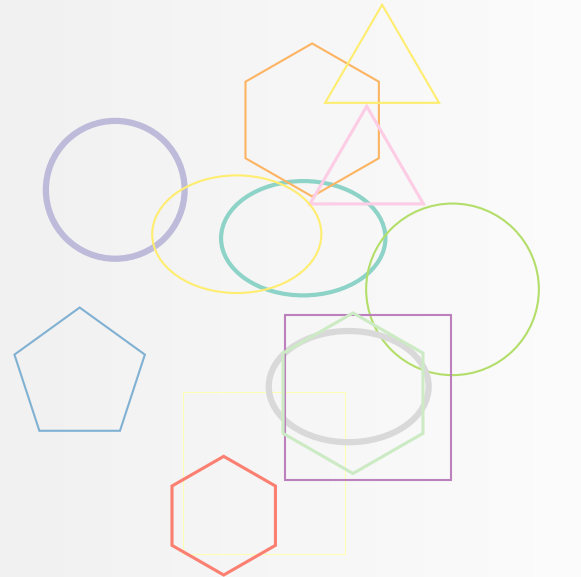[{"shape": "oval", "thickness": 2, "radius": 0.71, "center": [0.522, 0.587]}, {"shape": "square", "thickness": 0.5, "radius": 0.7, "center": [0.455, 0.18]}, {"shape": "circle", "thickness": 3, "radius": 0.6, "center": [0.198, 0.67]}, {"shape": "hexagon", "thickness": 1.5, "radius": 0.51, "center": [0.385, 0.106]}, {"shape": "pentagon", "thickness": 1, "radius": 0.59, "center": [0.137, 0.349]}, {"shape": "hexagon", "thickness": 1, "radius": 0.66, "center": [0.537, 0.791]}, {"shape": "circle", "thickness": 1, "radius": 0.74, "center": [0.778, 0.498]}, {"shape": "triangle", "thickness": 1.5, "radius": 0.56, "center": [0.631, 0.702]}, {"shape": "oval", "thickness": 3, "radius": 0.69, "center": [0.6, 0.33]}, {"shape": "square", "thickness": 1, "radius": 0.72, "center": [0.633, 0.311]}, {"shape": "hexagon", "thickness": 1.5, "radius": 0.69, "center": [0.607, 0.318]}, {"shape": "oval", "thickness": 1, "radius": 0.73, "center": [0.407, 0.594]}, {"shape": "triangle", "thickness": 1, "radius": 0.57, "center": [0.657, 0.878]}]